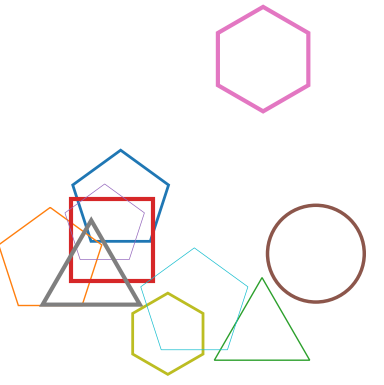[{"shape": "pentagon", "thickness": 2, "radius": 0.65, "center": [0.313, 0.479]}, {"shape": "pentagon", "thickness": 1, "radius": 0.7, "center": [0.13, 0.32]}, {"shape": "triangle", "thickness": 1, "radius": 0.72, "center": [0.681, 0.136]}, {"shape": "square", "thickness": 3, "radius": 0.53, "center": [0.291, 0.377]}, {"shape": "pentagon", "thickness": 0.5, "radius": 0.54, "center": [0.272, 0.414]}, {"shape": "circle", "thickness": 2.5, "radius": 0.63, "center": [0.821, 0.341]}, {"shape": "hexagon", "thickness": 3, "radius": 0.68, "center": [0.683, 0.846]}, {"shape": "triangle", "thickness": 3, "radius": 0.73, "center": [0.237, 0.282]}, {"shape": "hexagon", "thickness": 2, "radius": 0.53, "center": [0.436, 0.133]}, {"shape": "pentagon", "thickness": 0.5, "radius": 0.73, "center": [0.505, 0.21]}]